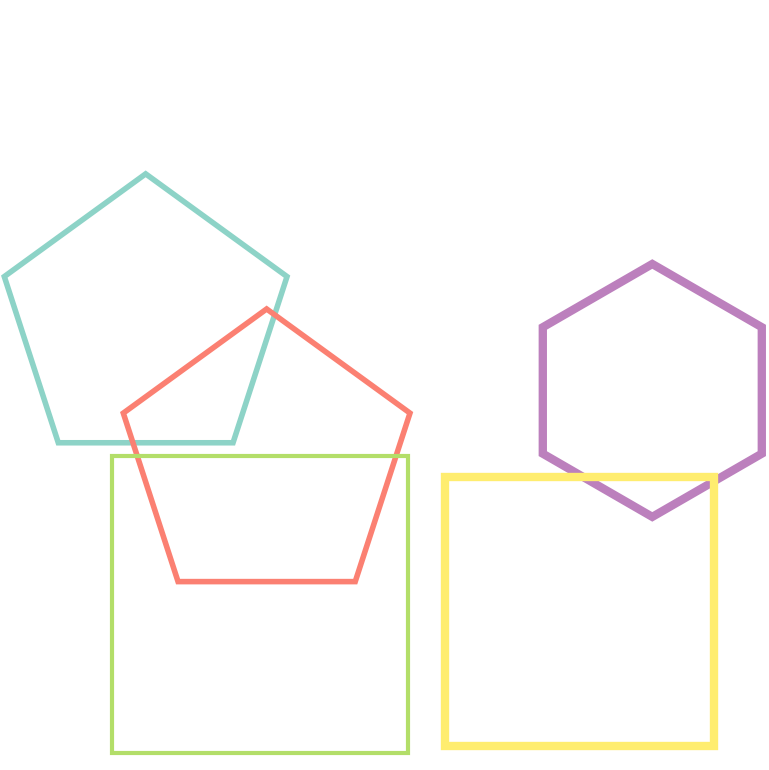[{"shape": "pentagon", "thickness": 2, "radius": 0.97, "center": [0.189, 0.581]}, {"shape": "pentagon", "thickness": 2, "radius": 0.98, "center": [0.346, 0.403]}, {"shape": "square", "thickness": 1.5, "radius": 0.96, "center": [0.338, 0.214]}, {"shape": "hexagon", "thickness": 3, "radius": 0.82, "center": [0.847, 0.493]}, {"shape": "square", "thickness": 3, "radius": 0.87, "center": [0.753, 0.205]}]